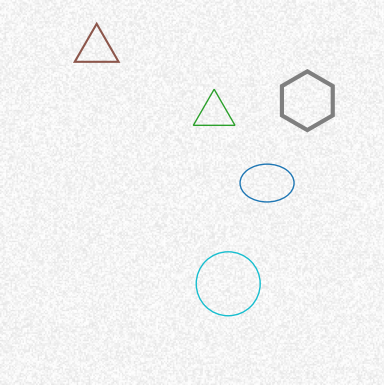[{"shape": "oval", "thickness": 1, "radius": 0.35, "center": [0.694, 0.525]}, {"shape": "triangle", "thickness": 1, "radius": 0.31, "center": [0.556, 0.706]}, {"shape": "triangle", "thickness": 1.5, "radius": 0.33, "center": [0.251, 0.872]}, {"shape": "hexagon", "thickness": 3, "radius": 0.38, "center": [0.798, 0.738]}, {"shape": "circle", "thickness": 1, "radius": 0.42, "center": [0.593, 0.263]}]